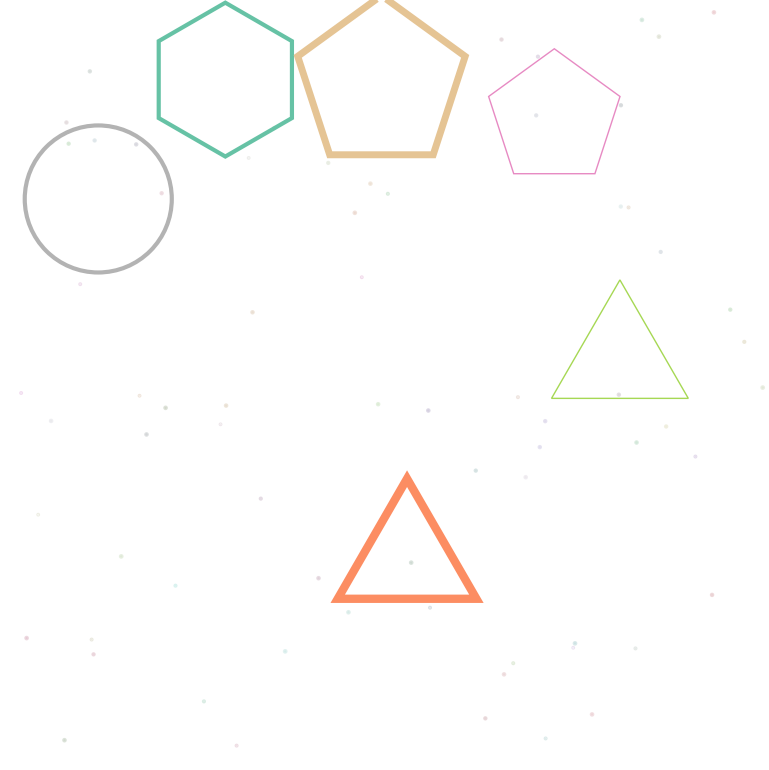[{"shape": "hexagon", "thickness": 1.5, "radius": 0.5, "center": [0.293, 0.897]}, {"shape": "triangle", "thickness": 3, "radius": 0.52, "center": [0.529, 0.274]}, {"shape": "pentagon", "thickness": 0.5, "radius": 0.45, "center": [0.72, 0.847]}, {"shape": "triangle", "thickness": 0.5, "radius": 0.51, "center": [0.805, 0.534]}, {"shape": "pentagon", "thickness": 2.5, "radius": 0.57, "center": [0.495, 0.891]}, {"shape": "circle", "thickness": 1.5, "radius": 0.48, "center": [0.128, 0.742]}]